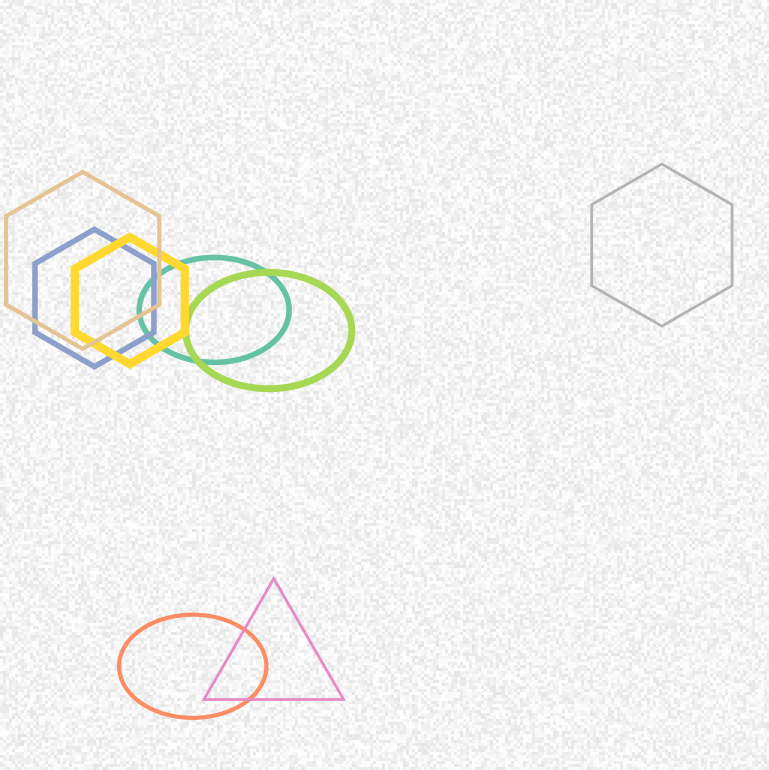[{"shape": "oval", "thickness": 2, "radius": 0.49, "center": [0.278, 0.597]}, {"shape": "oval", "thickness": 1.5, "radius": 0.48, "center": [0.25, 0.135]}, {"shape": "hexagon", "thickness": 2, "radius": 0.45, "center": [0.123, 0.613]}, {"shape": "triangle", "thickness": 1, "radius": 0.52, "center": [0.356, 0.144]}, {"shape": "oval", "thickness": 2.5, "radius": 0.54, "center": [0.349, 0.571]}, {"shape": "hexagon", "thickness": 3, "radius": 0.41, "center": [0.169, 0.61]}, {"shape": "hexagon", "thickness": 1.5, "radius": 0.57, "center": [0.107, 0.662]}, {"shape": "hexagon", "thickness": 1, "radius": 0.53, "center": [0.86, 0.682]}]